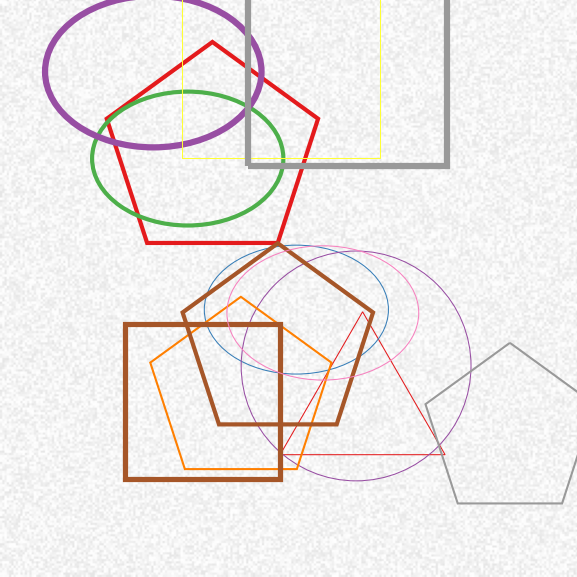[{"shape": "triangle", "thickness": 0.5, "radius": 0.82, "center": [0.628, 0.294]}, {"shape": "pentagon", "thickness": 2, "radius": 0.96, "center": [0.368, 0.734]}, {"shape": "oval", "thickness": 0.5, "radius": 0.8, "center": [0.513, 0.463]}, {"shape": "oval", "thickness": 2, "radius": 0.83, "center": [0.325, 0.725]}, {"shape": "oval", "thickness": 3, "radius": 0.94, "center": [0.265, 0.875]}, {"shape": "circle", "thickness": 0.5, "radius": 0.99, "center": [0.617, 0.365]}, {"shape": "pentagon", "thickness": 1, "radius": 0.82, "center": [0.417, 0.32]}, {"shape": "square", "thickness": 0.5, "radius": 0.86, "center": [0.487, 0.896]}, {"shape": "pentagon", "thickness": 2, "radius": 0.87, "center": [0.481, 0.405]}, {"shape": "square", "thickness": 2.5, "radius": 0.67, "center": [0.351, 0.304]}, {"shape": "oval", "thickness": 0.5, "radius": 0.83, "center": [0.559, 0.457]}, {"shape": "pentagon", "thickness": 1, "radius": 0.77, "center": [0.883, 0.252]}, {"shape": "square", "thickness": 3, "radius": 0.86, "center": [0.602, 0.883]}]